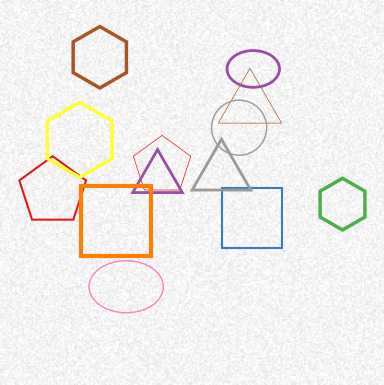[{"shape": "pentagon", "thickness": 0.5, "radius": 0.39, "center": [0.421, 0.57]}, {"shape": "pentagon", "thickness": 1.5, "radius": 0.46, "center": [0.137, 0.503]}, {"shape": "square", "thickness": 1.5, "radius": 0.39, "center": [0.654, 0.434]}, {"shape": "hexagon", "thickness": 2.5, "radius": 0.34, "center": [0.89, 0.47]}, {"shape": "oval", "thickness": 2, "radius": 0.34, "center": [0.658, 0.821]}, {"shape": "triangle", "thickness": 2, "radius": 0.37, "center": [0.409, 0.537]}, {"shape": "square", "thickness": 3, "radius": 0.45, "center": [0.301, 0.425]}, {"shape": "hexagon", "thickness": 2.5, "radius": 0.49, "center": [0.207, 0.637]}, {"shape": "hexagon", "thickness": 2.5, "radius": 0.4, "center": [0.259, 0.851]}, {"shape": "triangle", "thickness": 0.5, "radius": 0.47, "center": [0.649, 0.728]}, {"shape": "oval", "thickness": 1, "radius": 0.48, "center": [0.328, 0.255]}, {"shape": "triangle", "thickness": 2, "radius": 0.44, "center": [0.575, 0.55]}, {"shape": "circle", "thickness": 1, "radius": 0.36, "center": [0.621, 0.668]}]